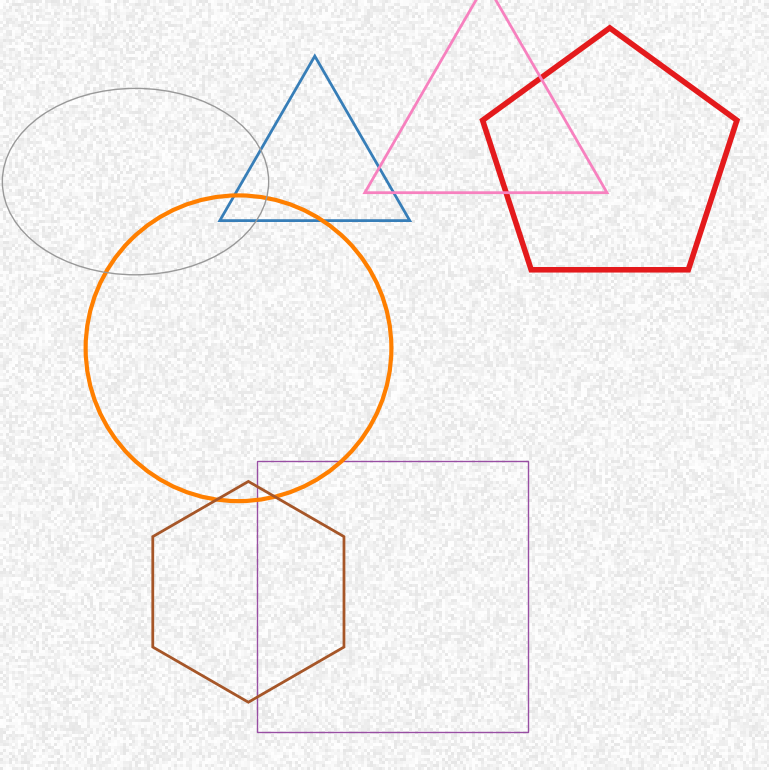[{"shape": "pentagon", "thickness": 2, "radius": 0.87, "center": [0.792, 0.79]}, {"shape": "triangle", "thickness": 1, "radius": 0.71, "center": [0.409, 0.785]}, {"shape": "square", "thickness": 0.5, "radius": 0.88, "center": [0.51, 0.226]}, {"shape": "circle", "thickness": 1.5, "radius": 0.99, "center": [0.31, 0.548]}, {"shape": "hexagon", "thickness": 1, "radius": 0.72, "center": [0.323, 0.231]}, {"shape": "triangle", "thickness": 1, "radius": 0.91, "center": [0.631, 0.841]}, {"shape": "oval", "thickness": 0.5, "radius": 0.86, "center": [0.176, 0.764]}]